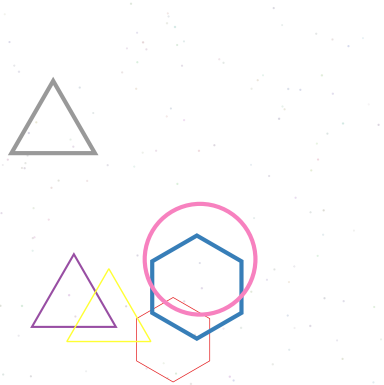[{"shape": "hexagon", "thickness": 0.5, "radius": 0.55, "center": [0.45, 0.118]}, {"shape": "hexagon", "thickness": 3, "radius": 0.67, "center": [0.511, 0.254]}, {"shape": "triangle", "thickness": 1.5, "radius": 0.63, "center": [0.192, 0.214]}, {"shape": "triangle", "thickness": 1, "radius": 0.63, "center": [0.283, 0.176]}, {"shape": "circle", "thickness": 3, "radius": 0.72, "center": [0.52, 0.327]}, {"shape": "triangle", "thickness": 3, "radius": 0.63, "center": [0.138, 0.665]}]